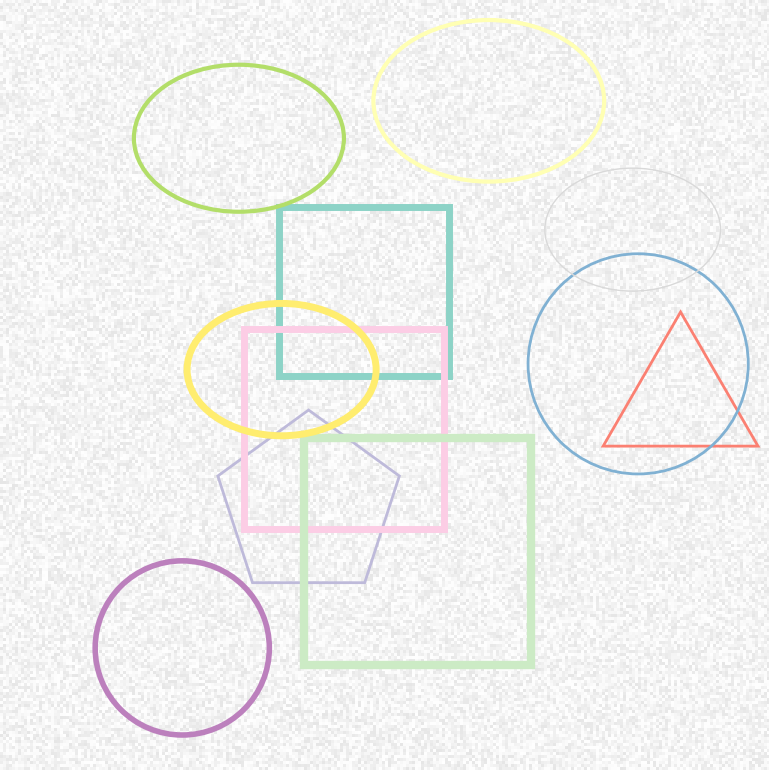[{"shape": "square", "thickness": 2.5, "radius": 0.55, "center": [0.473, 0.621]}, {"shape": "oval", "thickness": 1.5, "radius": 0.75, "center": [0.635, 0.869]}, {"shape": "pentagon", "thickness": 1, "radius": 0.62, "center": [0.401, 0.344]}, {"shape": "triangle", "thickness": 1, "radius": 0.58, "center": [0.884, 0.479]}, {"shape": "circle", "thickness": 1, "radius": 0.71, "center": [0.829, 0.527]}, {"shape": "oval", "thickness": 1.5, "radius": 0.68, "center": [0.31, 0.82]}, {"shape": "square", "thickness": 2.5, "radius": 0.65, "center": [0.447, 0.443]}, {"shape": "oval", "thickness": 0.5, "radius": 0.57, "center": [0.822, 0.702]}, {"shape": "circle", "thickness": 2, "radius": 0.57, "center": [0.237, 0.159]}, {"shape": "square", "thickness": 3, "radius": 0.74, "center": [0.542, 0.284]}, {"shape": "oval", "thickness": 2.5, "radius": 0.61, "center": [0.366, 0.52]}]